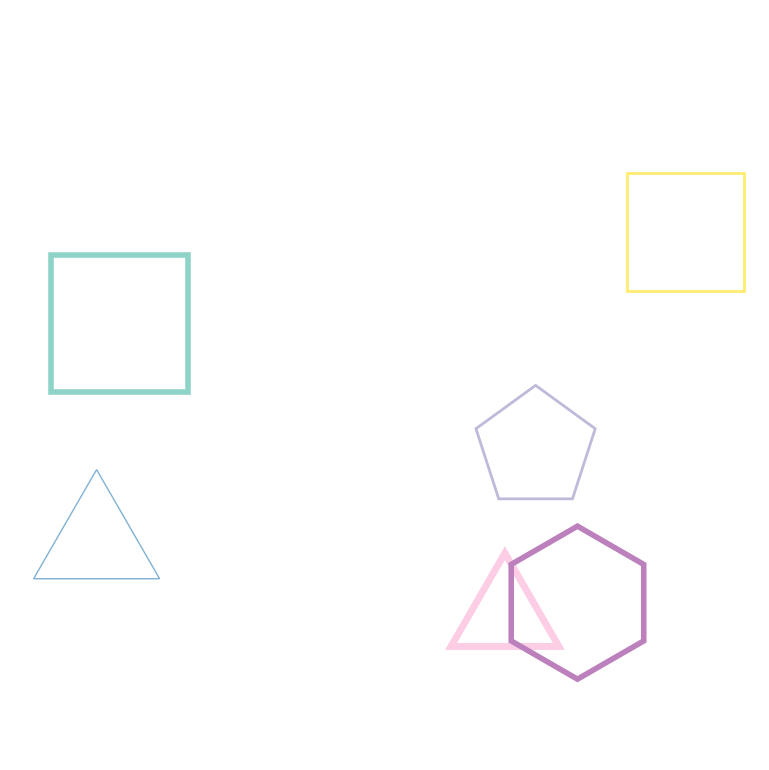[{"shape": "square", "thickness": 2, "radius": 0.44, "center": [0.156, 0.58]}, {"shape": "pentagon", "thickness": 1, "radius": 0.41, "center": [0.696, 0.418]}, {"shape": "triangle", "thickness": 0.5, "radius": 0.47, "center": [0.125, 0.296]}, {"shape": "triangle", "thickness": 2.5, "radius": 0.4, "center": [0.656, 0.201]}, {"shape": "hexagon", "thickness": 2, "radius": 0.5, "center": [0.75, 0.217]}, {"shape": "square", "thickness": 1, "radius": 0.38, "center": [0.89, 0.698]}]